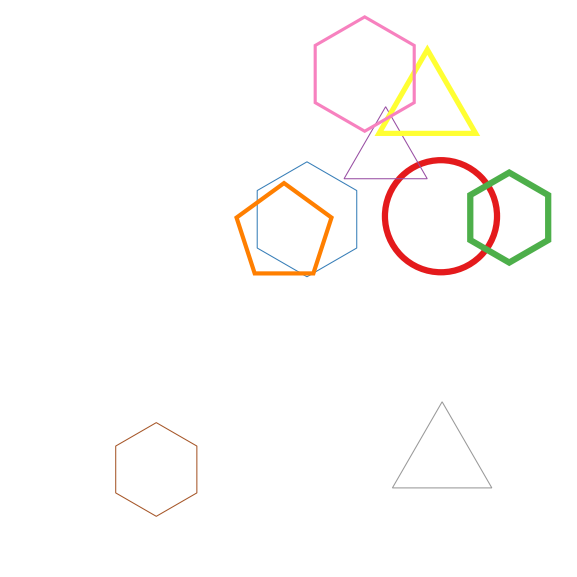[{"shape": "circle", "thickness": 3, "radius": 0.49, "center": [0.764, 0.625]}, {"shape": "hexagon", "thickness": 0.5, "radius": 0.5, "center": [0.532, 0.619]}, {"shape": "hexagon", "thickness": 3, "radius": 0.39, "center": [0.882, 0.622]}, {"shape": "triangle", "thickness": 0.5, "radius": 0.42, "center": [0.668, 0.731]}, {"shape": "pentagon", "thickness": 2, "radius": 0.43, "center": [0.492, 0.596]}, {"shape": "triangle", "thickness": 2.5, "radius": 0.48, "center": [0.74, 0.816]}, {"shape": "hexagon", "thickness": 0.5, "radius": 0.41, "center": [0.271, 0.186]}, {"shape": "hexagon", "thickness": 1.5, "radius": 0.49, "center": [0.632, 0.871]}, {"shape": "triangle", "thickness": 0.5, "radius": 0.5, "center": [0.766, 0.204]}]